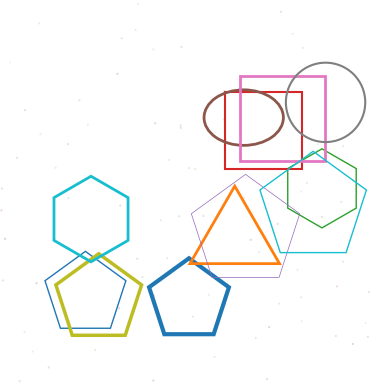[{"shape": "pentagon", "thickness": 1, "radius": 0.55, "center": [0.222, 0.237]}, {"shape": "pentagon", "thickness": 3, "radius": 0.55, "center": [0.491, 0.22]}, {"shape": "triangle", "thickness": 2, "radius": 0.67, "center": [0.61, 0.382]}, {"shape": "hexagon", "thickness": 1, "radius": 0.51, "center": [0.836, 0.511]}, {"shape": "square", "thickness": 1.5, "radius": 0.5, "center": [0.684, 0.66]}, {"shape": "pentagon", "thickness": 0.5, "radius": 0.74, "center": [0.638, 0.399]}, {"shape": "oval", "thickness": 2, "radius": 0.52, "center": [0.633, 0.695]}, {"shape": "square", "thickness": 2, "radius": 0.55, "center": [0.735, 0.692]}, {"shape": "circle", "thickness": 1.5, "radius": 0.52, "center": [0.846, 0.734]}, {"shape": "pentagon", "thickness": 2.5, "radius": 0.59, "center": [0.256, 0.224]}, {"shape": "hexagon", "thickness": 2, "radius": 0.56, "center": [0.236, 0.431]}, {"shape": "pentagon", "thickness": 1, "radius": 0.73, "center": [0.813, 0.462]}]